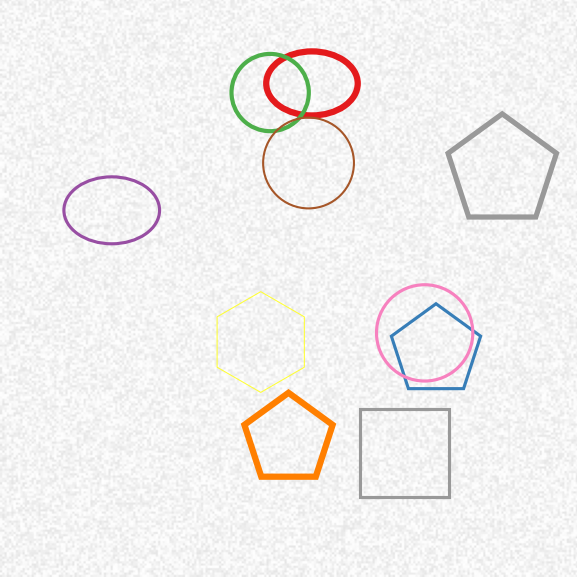[{"shape": "oval", "thickness": 3, "radius": 0.4, "center": [0.54, 0.855]}, {"shape": "pentagon", "thickness": 1.5, "radius": 0.41, "center": [0.755, 0.392]}, {"shape": "circle", "thickness": 2, "radius": 0.33, "center": [0.468, 0.839]}, {"shape": "oval", "thickness": 1.5, "radius": 0.41, "center": [0.193, 0.635]}, {"shape": "pentagon", "thickness": 3, "radius": 0.4, "center": [0.5, 0.239]}, {"shape": "hexagon", "thickness": 0.5, "radius": 0.44, "center": [0.451, 0.407]}, {"shape": "circle", "thickness": 1, "radius": 0.39, "center": [0.534, 0.717]}, {"shape": "circle", "thickness": 1.5, "radius": 0.42, "center": [0.735, 0.423]}, {"shape": "pentagon", "thickness": 2.5, "radius": 0.49, "center": [0.87, 0.703]}, {"shape": "square", "thickness": 1.5, "radius": 0.38, "center": [0.701, 0.214]}]